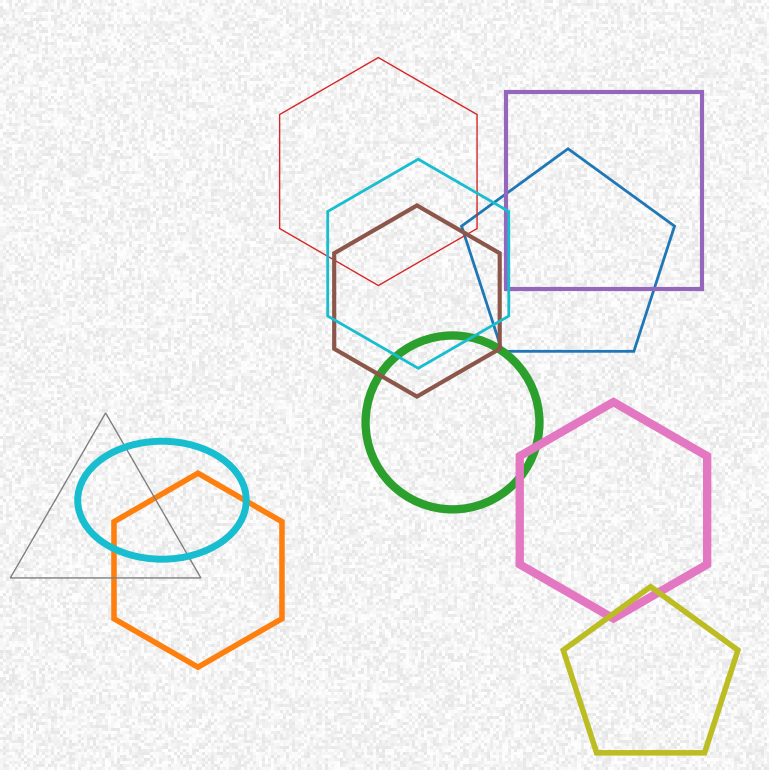[{"shape": "pentagon", "thickness": 1, "radius": 0.73, "center": [0.738, 0.661]}, {"shape": "hexagon", "thickness": 2, "radius": 0.63, "center": [0.257, 0.259]}, {"shape": "circle", "thickness": 3, "radius": 0.56, "center": [0.588, 0.451]}, {"shape": "hexagon", "thickness": 0.5, "radius": 0.74, "center": [0.491, 0.777]}, {"shape": "square", "thickness": 1.5, "radius": 0.64, "center": [0.784, 0.752]}, {"shape": "hexagon", "thickness": 1.5, "radius": 0.62, "center": [0.541, 0.609]}, {"shape": "hexagon", "thickness": 3, "radius": 0.7, "center": [0.797, 0.337]}, {"shape": "triangle", "thickness": 0.5, "radius": 0.71, "center": [0.137, 0.321]}, {"shape": "pentagon", "thickness": 2, "radius": 0.6, "center": [0.845, 0.119]}, {"shape": "oval", "thickness": 2.5, "radius": 0.55, "center": [0.21, 0.35]}, {"shape": "hexagon", "thickness": 1, "radius": 0.68, "center": [0.543, 0.657]}]